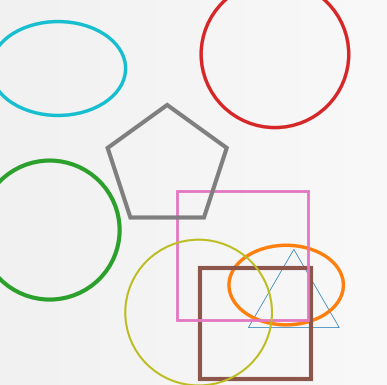[{"shape": "triangle", "thickness": 0.5, "radius": 0.68, "center": [0.758, 0.217]}, {"shape": "oval", "thickness": 2.5, "radius": 0.74, "center": [0.739, 0.26]}, {"shape": "circle", "thickness": 3, "radius": 0.9, "center": [0.128, 0.402]}, {"shape": "circle", "thickness": 2.5, "radius": 0.95, "center": [0.71, 0.859]}, {"shape": "square", "thickness": 3, "radius": 0.72, "center": [0.659, 0.159]}, {"shape": "square", "thickness": 2, "radius": 0.84, "center": [0.626, 0.337]}, {"shape": "pentagon", "thickness": 3, "radius": 0.81, "center": [0.431, 0.566]}, {"shape": "circle", "thickness": 1.5, "radius": 0.95, "center": [0.513, 0.188]}, {"shape": "oval", "thickness": 2.5, "radius": 0.87, "center": [0.15, 0.822]}]